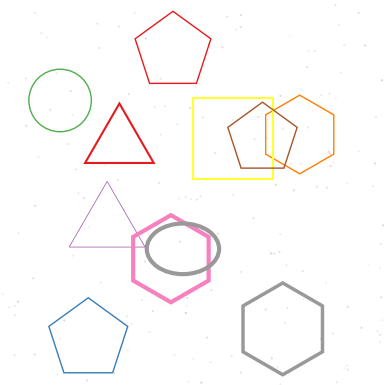[{"shape": "triangle", "thickness": 1.5, "radius": 0.51, "center": [0.31, 0.628]}, {"shape": "pentagon", "thickness": 1, "radius": 0.52, "center": [0.449, 0.867]}, {"shape": "pentagon", "thickness": 1, "radius": 0.54, "center": [0.229, 0.119]}, {"shape": "circle", "thickness": 1, "radius": 0.41, "center": [0.156, 0.739]}, {"shape": "triangle", "thickness": 0.5, "radius": 0.57, "center": [0.278, 0.415]}, {"shape": "hexagon", "thickness": 1, "radius": 0.51, "center": [0.778, 0.651]}, {"shape": "square", "thickness": 1.5, "radius": 0.52, "center": [0.605, 0.641]}, {"shape": "pentagon", "thickness": 1, "radius": 0.47, "center": [0.682, 0.64]}, {"shape": "hexagon", "thickness": 3, "radius": 0.57, "center": [0.444, 0.328]}, {"shape": "hexagon", "thickness": 2.5, "radius": 0.6, "center": [0.734, 0.146]}, {"shape": "oval", "thickness": 3, "radius": 0.47, "center": [0.475, 0.354]}]